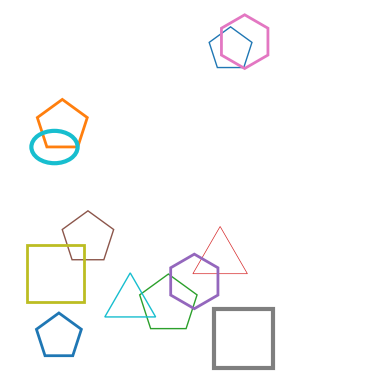[{"shape": "pentagon", "thickness": 1, "radius": 0.29, "center": [0.599, 0.872]}, {"shape": "pentagon", "thickness": 2, "radius": 0.31, "center": [0.153, 0.126]}, {"shape": "pentagon", "thickness": 2, "radius": 0.34, "center": [0.162, 0.674]}, {"shape": "pentagon", "thickness": 1, "radius": 0.39, "center": [0.437, 0.21]}, {"shape": "triangle", "thickness": 0.5, "radius": 0.41, "center": [0.572, 0.33]}, {"shape": "hexagon", "thickness": 2, "radius": 0.35, "center": [0.505, 0.269]}, {"shape": "pentagon", "thickness": 1, "radius": 0.35, "center": [0.228, 0.382]}, {"shape": "hexagon", "thickness": 2, "radius": 0.35, "center": [0.636, 0.892]}, {"shape": "square", "thickness": 3, "radius": 0.38, "center": [0.633, 0.12]}, {"shape": "square", "thickness": 2, "radius": 0.37, "center": [0.145, 0.29]}, {"shape": "oval", "thickness": 3, "radius": 0.3, "center": [0.142, 0.618]}, {"shape": "triangle", "thickness": 1, "radius": 0.38, "center": [0.338, 0.215]}]